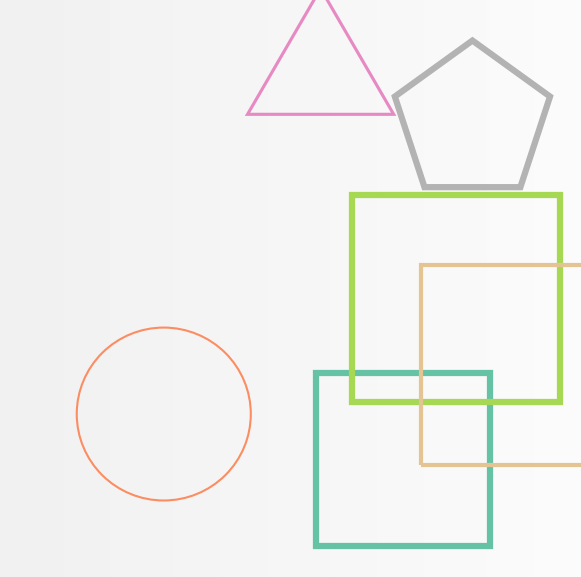[{"shape": "square", "thickness": 3, "radius": 0.75, "center": [0.694, 0.203]}, {"shape": "circle", "thickness": 1, "radius": 0.75, "center": [0.282, 0.282]}, {"shape": "triangle", "thickness": 1.5, "radius": 0.73, "center": [0.552, 0.874]}, {"shape": "square", "thickness": 3, "radius": 0.9, "center": [0.784, 0.482]}, {"shape": "square", "thickness": 2, "radius": 0.87, "center": [0.898, 0.366]}, {"shape": "pentagon", "thickness": 3, "radius": 0.7, "center": [0.813, 0.789]}]